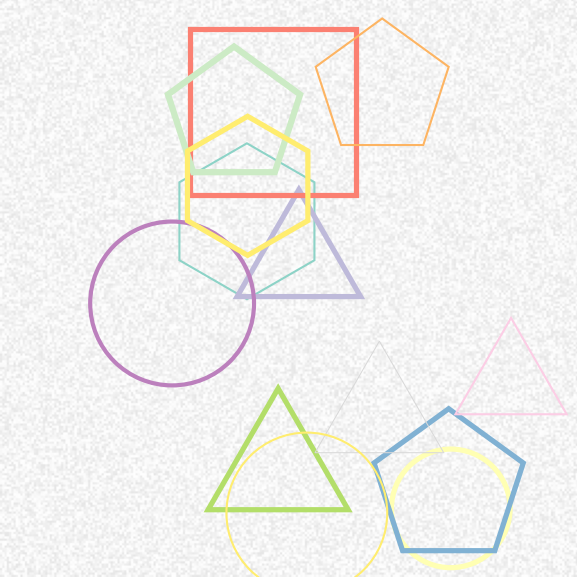[{"shape": "hexagon", "thickness": 1, "radius": 0.67, "center": [0.428, 0.616]}, {"shape": "circle", "thickness": 2.5, "radius": 0.51, "center": [0.781, 0.119]}, {"shape": "triangle", "thickness": 2.5, "radius": 0.62, "center": [0.518, 0.547]}, {"shape": "square", "thickness": 2.5, "radius": 0.72, "center": [0.473, 0.806]}, {"shape": "pentagon", "thickness": 2.5, "radius": 0.68, "center": [0.777, 0.155]}, {"shape": "pentagon", "thickness": 1, "radius": 0.61, "center": [0.662, 0.846]}, {"shape": "triangle", "thickness": 2.5, "radius": 0.7, "center": [0.482, 0.187]}, {"shape": "triangle", "thickness": 1, "radius": 0.56, "center": [0.885, 0.337]}, {"shape": "triangle", "thickness": 0.5, "radius": 0.64, "center": [0.657, 0.28]}, {"shape": "circle", "thickness": 2, "radius": 0.71, "center": [0.298, 0.474]}, {"shape": "pentagon", "thickness": 3, "radius": 0.6, "center": [0.405, 0.798]}, {"shape": "hexagon", "thickness": 2.5, "radius": 0.6, "center": [0.429, 0.677]}, {"shape": "circle", "thickness": 1, "radius": 0.7, "center": [0.531, 0.111]}]